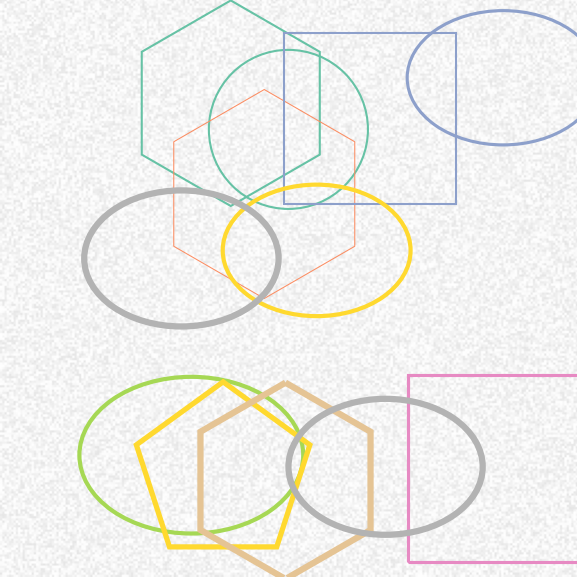[{"shape": "hexagon", "thickness": 1, "radius": 0.89, "center": [0.4, 0.82]}, {"shape": "circle", "thickness": 1, "radius": 0.69, "center": [0.499, 0.775]}, {"shape": "hexagon", "thickness": 0.5, "radius": 0.9, "center": [0.458, 0.663]}, {"shape": "square", "thickness": 1, "radius": 0.74, "center": [0.641, 0.794]}, {"shape": "oval", "thickness": 1.5, "radius": 0.83, "center": [0.871, 0.864]}, {"shape": "square", "thickness": 1.5, "radius": 0.81, "center": [0.868, 0.187]}, {"shape": "oval", "thickness": 2, "radius": 0.97, "center": [0.331, 0.211]}, {"shape": "pentagon", "thickness": 2.5, "radius": 0.79, "center": [0.386, 0.18]}, {"shape": "oval", "thickness": 2, "radius": 0.81, "center": [0.548, 0.566]}, {"shape": "hexagon", "thickness": 3, "radius": 0.85, "center": [0.494, 0.166]}, {"shape": "oval", "thickness": 3, "radius": 0.84, "center": [0.314, 0.552]}, {"shape": "oval", "thickness": 3, "radius": 0.84, "center": [0.668, 0.191]}]